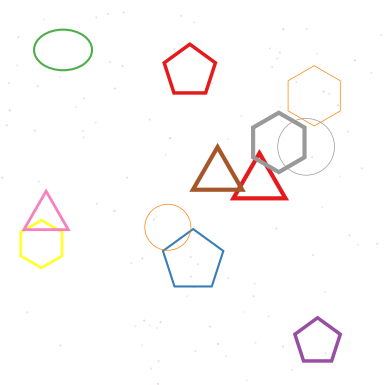[{"shape": "pentagon", "thickness": 2.5, "radius": 0.35, "center": [0.493, 0.815]}, {"shape": "triangle", "thickness": 3, "radius": 0.39, "center": [0.674, 0.524]}, {"shape": "pentagon", "thickness": 1.5, "radius": 0.41, "center": [0.502, 0.323]}, {"shape": "oval", "thickness": 1.5, "radius": 0.38, "center": [0.164, 0.87]}, {"shape": "pentagon", "thickness": 2.5, "radius": 0.31, "center": [0.825, 0.113]}, {"shape": "hexagon", "thickness": 0.5, "radius": 0.39, "center": [0.816, 0.751]}, {"shape": "circle", "thickness": 0.5, "radius": 0.3, "center": [0.436, 0.41]}, {"shape": "hexagon", "thickness": 2, "radius": 0.31, "center": [0.108, 0.366]}, {"shape": "triangle", "thickness": 3, "radius": 0.37, "center": [0.565, 0.544]}, {"shape": "triangle", "thickness": 2, "radius": 0.33, "center": [0.12, 0.437]}, {"shape": "hexagon", "thickness": 3, "radius": 0.39, "center": [0.724, 0.63]}, {"shape": "circle", "thickness": 0.5, "radius": 0.37, "center": [0.795, 0.619]}]